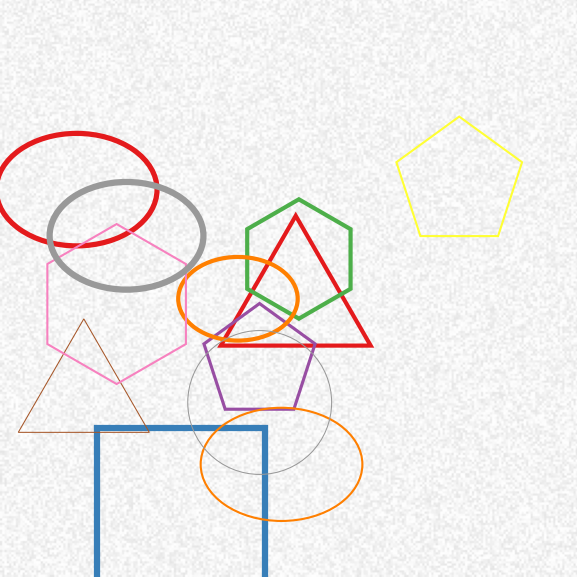[{"shape": "triangle", "thickness": 2, "radius": 0.75, "center": [0.512, 0.476]}, {"shape": "oval", "thickness": 2.5, "radius": 0.7, "center": [0.133, 0.671]}, {"shape": "square", "thickness": 3, "radius": 0.73, "center": [0.314, 0.113]}, {"shape": "hexagon", "thickness": 2, "radius": 0.52, "center": [0.518, 0.551]}, {"shape": "pentagon", "thickness": 1.5, "radius": 0.51, "center": [0.449, 0.372]}, {"shape": "oval", "thickness": 2, "radius": 0.52, "center": [0.412, 0.482]}, {"shape": "oval", "thickness": 1, "radius": 0.7, "center": [0.487, 0.195]}, {"shape": "pentagon", "thickness": 1, "radius": 0.57, "center": [0.795, 0.683]}, {"shape": "triangle", "thickness": 0.5, "radius": 0.66, "center": [0.145, 0.316]}, {"shape": "hexagon", "thickness": 1, "radius": 0.69, "center": [0.202, 0.473]}, {"shape": "oval", "thickness": 3, "radius": 0.67, "center": [0.219, 0.591]}, {"shape": "circle", "thickness": 0.5, "radius": 0.62, "center": [0.45, 0.302]}]